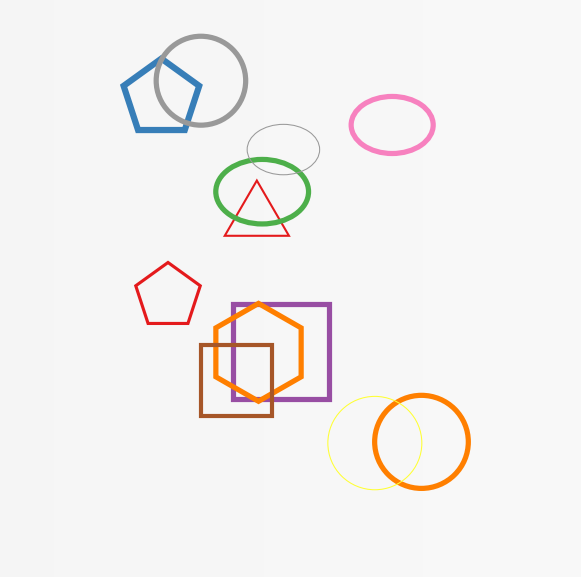[{"shape": "triangle", "thickness": 1, "radius": 0.32, "center": [0.442, 0.623]}, {"shape": "pentagon", "thickness": 1.5, "radius": 0.29, "center": [0.289, 0.486]}, {"shape": "pentagon", "thickness": 3, "radius": 0.34, "center": [0.278, 0.829]}, {"shape": "oval", "thickness": 2.5, "radius": 0.4, "center": [0.451, 0.667]}, {"shape": "square", "thickness": 2.5, "radius": 0.41, "center": [0.483, 0.39]}, {"shape": "hexagon", "thickness": 2.5, "radius": 0.42, "center": [0.445, 0.389]}, {"shape": "circle", "thickness": 2.5, "radius": 0.4, "center": [0.725, 0.234]}, {"shape": "circle", "thickness": 0.5, "radius": 0.4, "center": [0.645, 0.232]}, {"shape": "square", "thickness": 2, "radius": 0.31, "center": [0.407, 0.34]}, {"shape": "oval", "thickness": 2.5, "radius": 0.35, "center": [0.675, 0.783]}, {"shape": "oval", "thickness": 0.5, "radius": 0.31, "center": [0.488, 0.74]}, {"shape": "circle", "thickness": 2.5, "radius": 0.38, "center": [0.346, 0.859]}]